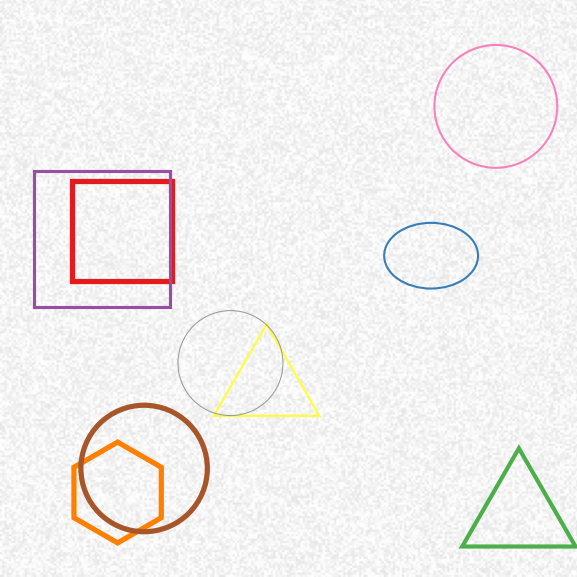[{"shape": "square", "thickness": 2.5, "radius": 0.43, "center": [0.211, 0.599]}, {"shape": "oval", "thickness": 1, "radius": 0.41, "center": [0.747, 0.556]}, {"shape": "triangle", "thickness": 2, "radius": 0.57, "center": [0.898, 0.109]}, {"shape": "square", "thickness": 1.5, "radius": 0.59, "center": [0.176, 0.585]}, {"shape": "hexagon", "thickness": 2.5, "radius": 0.44, "center": [0.204, 0.146]}, {"shape": "triangle", "thickness": 1, "radius": 0.53, "center": [0.462, 0.332]}, {"shape": "circle", "thickness": 2.5, "radius": 0.55, "center": [0.25, 0.188]}, {"shape": "circle", "thickness": 1, "radius": 0.53, "center": [0.859, 0.815]}, {"shape": "circle", "thickness": 0.5, "radius": 0.45, "center": [0.399, 0.37]}]